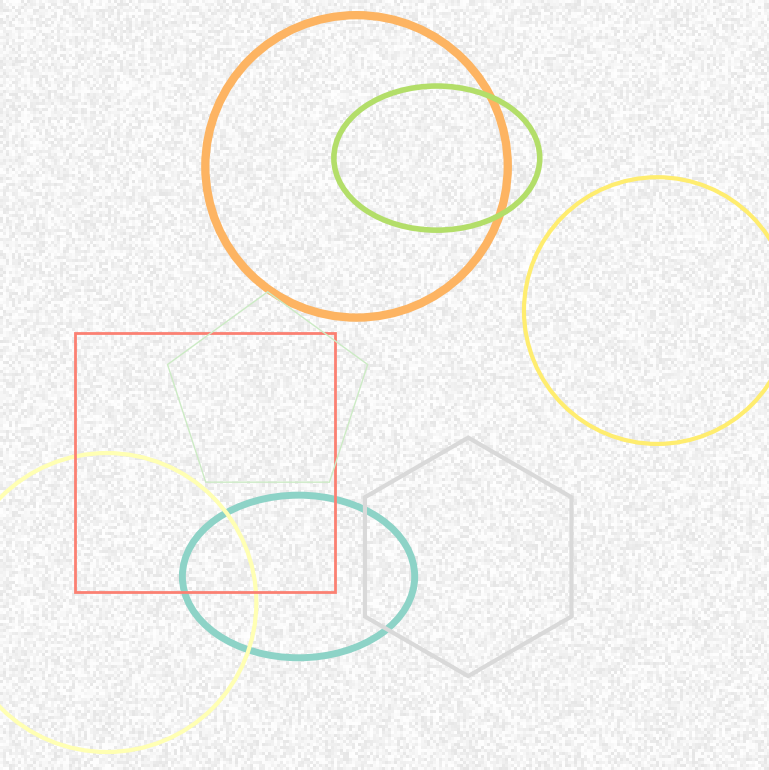[{"shape": "oval", "thickness": 2.5, "radius": 0.75, "center": [0.388, 0.251]}, {"shape": "circle", "thickness": 1.5, "radius": 0.97, "center": [0.139, 0.218]}, {"shape": "square", "thickness": 1, "radius": 0.84, "center": [0.266, 0.399]}, {"shape": "circle", "thickness": 3, "radius": 0.98, "center": [0.463, 0.784]}, {"shape": "oval", "thickness": 2, "radius": 0.67, "center": [0.567, 0.795]}, {"shape": "hexagon", "thickness": 1.5, "radius": 0.77, "center": [0.608, 0.277]}, {"shape": "pentagon", "thickness": 0.5, "radius": 0.68, "center": [0.348, 0.484]}, {"shape": "circle", "thickness": 1.5, "radius": 0.87, "center": [0.854, 0.597]}]